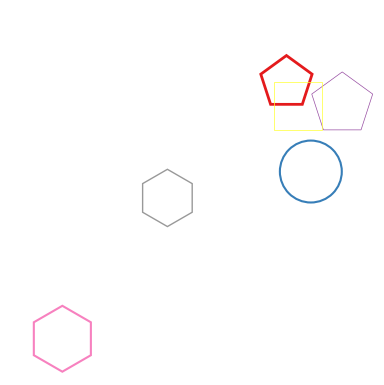[{"shape": "pentagon", "thickness": 2, "radius": 0.35, "center": [0.744, 0.786]}, {"shape": "circle", "thickness": 1.5, "radius": 0.4, "center": [0.807, 0.554]}, {"shape": "pentagon", "thickness": 0.5, "radius": 0.42, "center": [0.889, 0.73]}, {"shape": "square", "thickness": 0.5, "radius": 0.31, "center": [0.775, 0.724]}, {"shape": "hexagon", "thickness": 1.5, "radius": 0.43, "center": [0.162, 0.12]}, {"shape": "hexagon", "thickness": 1, "radius": 0.37, "center": [0.435, 0.486]}]